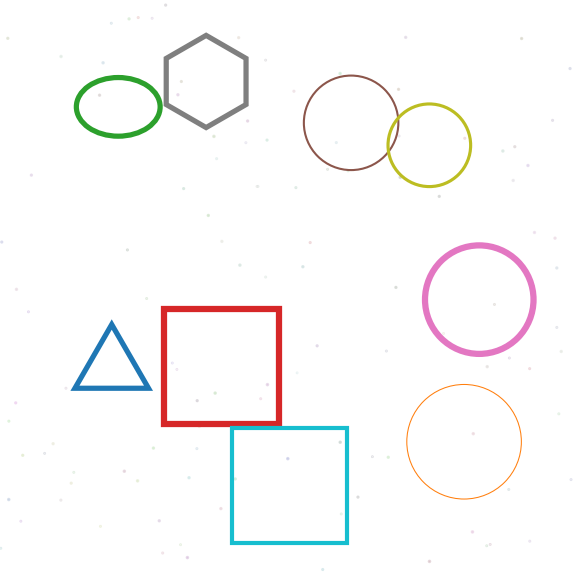[{"shape": "triangle", "thickness": 2.5, "radius": 0.37, "center": [0.193, 0.364]}, {"shape": "circle", "thickness": 0.5, "radius": 0.5, "center": [0.804, 0.234]}, {"shape": "oval", "thickness": 2.5, "radius": 0.36, "center": [0.205, 0.814]}, {"shape": "square", "thickness": 3, "radius": 0.5, "center": [0.383, 0.364]}, {"shape": "circle", "thickness": 1, "radius": 0.41, "center": [0.608, 0.786]}, {"shape": "circle", "thickness": 3, "radius": 0.47, "center": [0.83, 0.48]}, {"shape": "hexagon", "thickness": 2.5, "radius": 0.4, "center": [0.357, 0.858]}, {"shape": "circle", "thickness": 1.5, "radius": 0.36, "center": [0.743, 0.748]}, {"shape": "square", "thickness": 2, "radius": 0.5, "center": [0.501, 0.159]}]